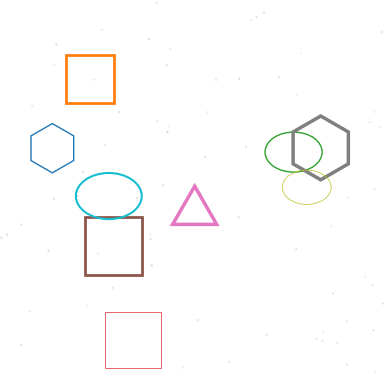[{"shape": "hexagon", "thickness": 1, "radius": 0.32, "center": [0.136, 0.615]}, {"shape": "square", "thickness": 2, "radius": 0.31, "center": [0.234, 0.794]}, {"shape": "oval", "thickness": 1, "radius": 0.37, "center": [0.763, 0.605]}, {"shape": "square", "thickness": 0.5, "radius": 0.36, "center": [0.345, 0.116]}, {"shape": "square", "thickness": 2, "radius": 0.37, "center": [0.295, 0.36]}, {"shape": "triangle", "thickness": 2.5, "radius": 0.33, "center": [0.506, 0.45]}, {"shape": "hexagon", "thickness": 2.5, "radius": 0.41, "center": [0.833, 0.616]}, {"shape": "oval", "thickness": 0.5, "radius": 0.32, "center": [0.797, 0.514]}, {"shape": "oval", "thickness": 1.5, "radius": 0.43, "center": [0.283, 0.491]}]